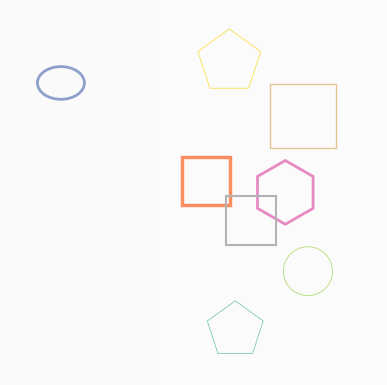[{"shape": "pentagon", "thickness": 0.5, "radius": 0.38, "center": [0.607, 0.143]}, {"shape": "square", "thickness": 2.5, "radius": 0.31, "center": [0.531, 0.529]}, {"shape": "oval", "thickness": 2, "radius": 0.3, "center": [0.157, 0.785]}, {"shape": "hexagon", "thickness": 2, "radius": 0.41, "center": [0.736, 0.5]}, {"shape": "circle", "thickness": 0.5, "radius": 0.32, "center": [0.795, 0.296]}, {"shape": "pentagon", "thickness": 0.5, "radius": 0.43, "center": [0.592, 0.84]}, {"shape": "square", "thickness": 1, "radius": 0.42, "center": [0.782, 0.699]}, {"shape": "square", "thickness": 1.5, "radius": 0.32, "center": [0.648, 0.428]}]